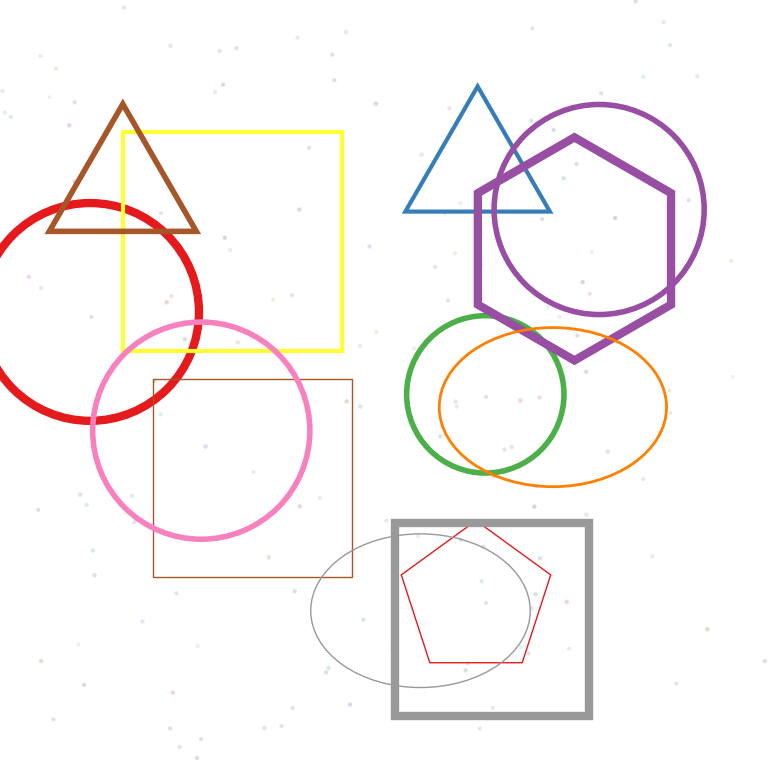[{"shape": "circle", "thickness": 3, "radius": 0.71, "center": [0.117, 0.595]}, {"shape": "pentagon", "thickness": 0.5, "radius": 0.51, "center": [0.618, 0.222]}, {"shape": "triangle", "thickness": 1.5, "radius": 0.54, "center": [0.62, 0.779]}, {"shape": "circle", "thickness": 2, "radius": 0.51, "center": [0.63, 0.488]}, {"shape": "circle", "thickness": 2, "radius": 0.68, "center": [0.778, 0.728]}, {"shape": "hexagon", "thickness": 3, "radius": 0.72, "center": [0.746, 0.677]}, {"shape": "oval", "thickness": 1, "radius": 0.74, "center": [0.718, 0.471]}, {"shape": "square", "thickness": 1.5, "radius": 0.71, "center": [0.302, 0.686]}, {"shape": "triangle", "thickness": 2, "radius": 0.55, "center": [0.16, 0.755]}, {"shape": "square", "thickness": 0.5, "radius": 0.65, "center": [0.328, 0.379]}, {"shape": "circle", "thickness": 2, "radius": 0.71, "center": [0.261, 0.441]}, {"shape": "square", "thickness": 3, "radius": 0.63, "center": [0.639, 0.195]}, {"shape": "oval", "thickness": 0.5, "radius": 0.71, "center": [0.546, 0.207]}]